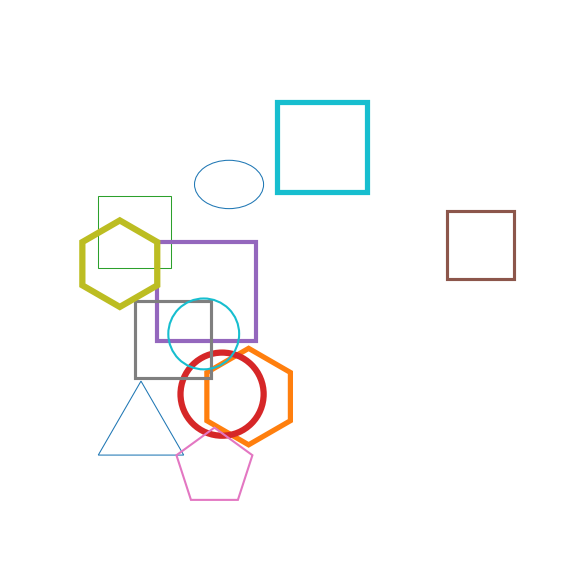[{"shape": "triangle", "thickness": 0.5, "radius": 0.43, "center": [0.244, 0.254]}, {"shape": "oval", "thickness": 0.5, "radius": 0.3, "center": [0.397, 0.68]}, {"shape": "hexagon", "thickness": 2.5, "radius": 0.42, "center": [0.431, 0.312]}, {"shape": "square", "thickness": 0.5, "radius": 0.31, "center": [0.233, 0.598]}, {"shape": "circle", "thickness": 3, "radius": 0.36, "center": [0.385, 0.317]}, {"shape": "square", "thickness": 2, "radius": 0.43, "center": [0.358, 0.494]}, {"shape": "square", "thickness": 1.5, "radius": 0.29, "center": [0.832, 0.575]}, {"shape": "pentagon", "thickness": 1, "radius": 0.35, "center": [0.371, 0.189]}, {"shape": "square", "thickness": 1.5, "radius": 0.33, "center": [0.299, 0.411]}, {"shape": "hexagon", "thickness": 3, "radius": 0.37, "center": [0.207, 0.543]}, {"shape": "square", "thickness": 2.5, "radius": 0.39, "center": [0.557, 0.744]}, {"shape": "circle", "thickness": 1, "radius": 0.31, "center": [0.353, 0.421]}]